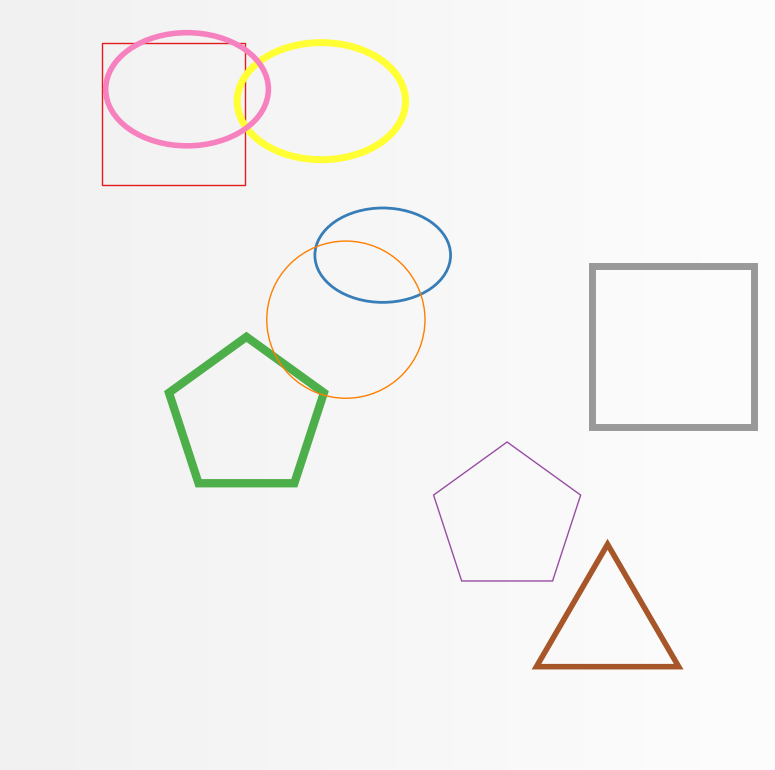[{"shape": "square", "thickness": 0.5, "radius": 0.46, "center": [0.224, 0.852]}, {"shape": "oval", "thickness": 1, "radius": 0.44, "center": [0.494, 0.669]}, {"shape": "pentagon", "thickness": 3, "radius": 0.53, "center": [0.318, 0.457]}, {"shape": "pentagon", "thickness": 0.5, "radius": 0.5, "center": [0.654, 0.326]}, {"shape": "circle", "thickness": 0.5, "radius": 0.51, "center": [0.446, 0.585]}, {"shape": "oval", "thickness": 2.5, "radius": 0.54, "center": [0.415, 0.869]}, {"shape": "triangle", "thickness": 2, "radius": 0.53, "center": [0.784, 0.187]}, {"shape": "oval", "thickness": 2, "radius": 0.52, "center": [0.241, 0.884]}, {"shape": "square", "thickness": 2.5, "radius": 0.52, "center": [0.868, 0.55]}]